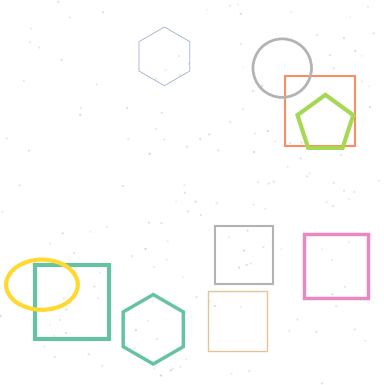[{"shape": "square", "thickness": 3, "radius": 0.48, "center": [0.187, 0.216]}, {"shape": "hexagon", "thickness": 2.5, "radius": 0.45, "center": [0.398, 0.145]}, {"shape": "square", "thickness": 1.5, "radius": 0.46, "center": [0.832, 0.711]}, {"shape": "hexagon", "thickness": 0.5, "radius": 0.38, "center": [0.427, 0.854]}, {"shape": "square", "thickness": 2.5, "radius": 0.42, "center": [0.873, 0.31]}, {"shape": "pentagon", "thickness": 3, "radius": 0.38, "center": [0.845, 0.677]}, {"shape": "oval", "thickness": 3, "radius": 0.47, "center": [0.109, 0.26]}, {"shape": "square", "thickness": 1, "radius": 0.38, "center": [0.616, 0.166]}, {"shape": "square", "thickness": 1.5, "radius": 0.37, "center": [0.634, 0.338]}, {"shape": "circle", "thickness": 2, "radius": 0.38, "center": [0.733, 0.823]}]